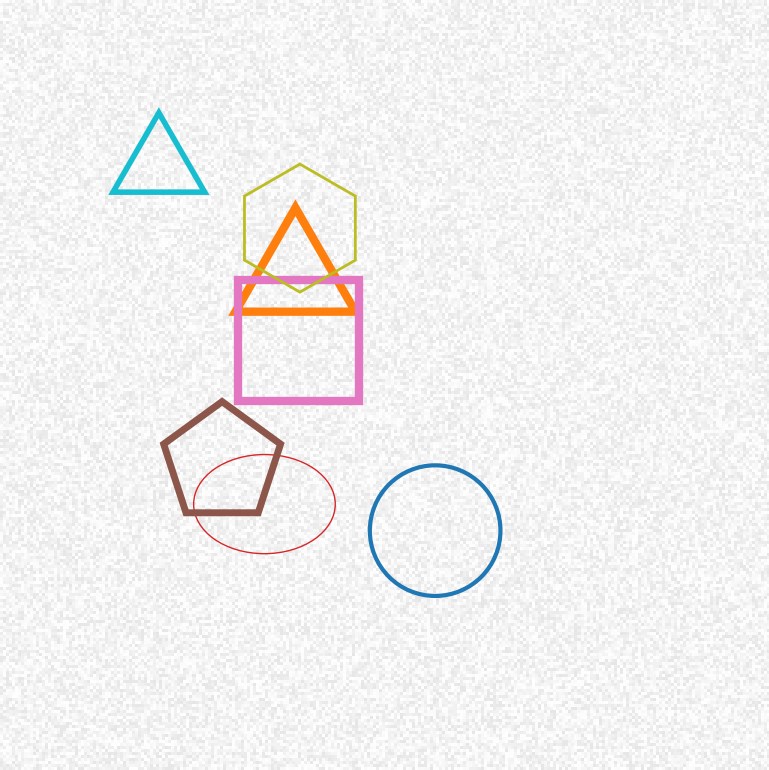[{"shape": "circle", "thickness": 1.5, "radius": 0.42, "center": [0.565, 0.311]}, {"shape": "triangle", "thickness": 3, "radius": 0.45, "center": [0.384, 0.64]}, {"shape": "oval", "thickness": 0.5, "radius": 0.46, "center": [0.343, 0.345]}, {"shape": "pentagon", "thickness": 2.5, "radius": 0.4, "center": [0.288, 0.399]}, {"shape": "square", "thickness": 3, "radius": 0.39, "center": [0.388, 0.558]}, {"shape": "hexagon", "thickness": 1, "radius": 0.42, "center": [0.389, 0.704]}, {"shape": "triangle", "thickness": 2, "radius": 0.34, "center": [0.206, 0.785]}]